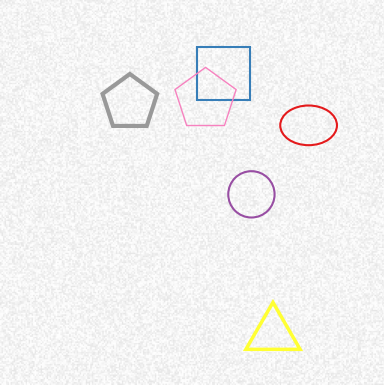[{"shape": "oval", "thickness": 1.5, "radius": 0.37, "center": [0.802, 0.674]}, {"shape": "square", "thickness": 1.5, "radius": 0.35, "center": [0.58, 0.809]}, {"shape": "circle", "thickness": 1.5, "radius": 0.3, "center": [0.653, 0.495]}, {"shape": "triangle", "thickness": 2.5, "radius": 0.41, "center": [0.709, 0.133]}, {"shape": "pentagon", "thickness": 1, "radius": 0.42, "center": [0.534, 0.742]}, {"shape": "pentagon", "thickness": 3, "radius": 0.37, "center": [0.337, 0.733]}]